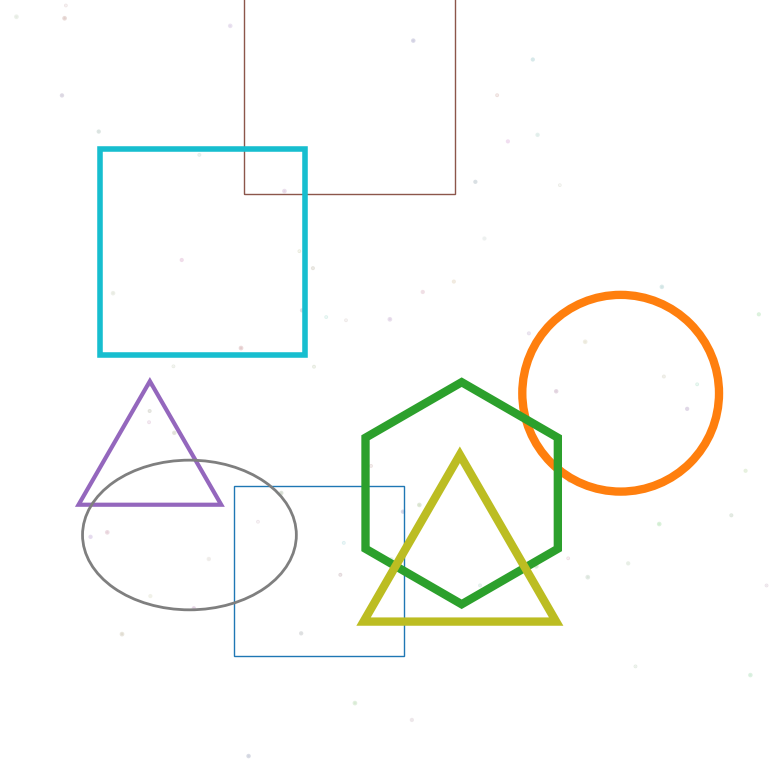[{"shape": "square", "thickness": 0.5, "radius": 0.55, "center": [0.414, 0.258]}, {"shape": "circle", "thickness": 3, "radius": 0.64, "center": [0.806, 0.489]}, {"shape": "hexagon", "thickness": 3, "radius": 0.72, "center": [0.6, 0.359]}, {"shape": "triangle", "thickness": 1.5, "radius": 0.53, "center": [0.195, 0.398]}, {"shape": "square", "thickness": 0.5, "radius": 0.69, "center": [0.454, 0.885]}, {"shape": "oval", "thickness": 1, "radius": 0.69, "center": [0.246, 0.305]}, {"shape": "triangle", "thickness": 3, "radius": 0.72, "center": [0.597, 0.265]}, {"shape": "square", "thickness": 2, "radius": 0.67, "center": [0.263, 0.672]}]